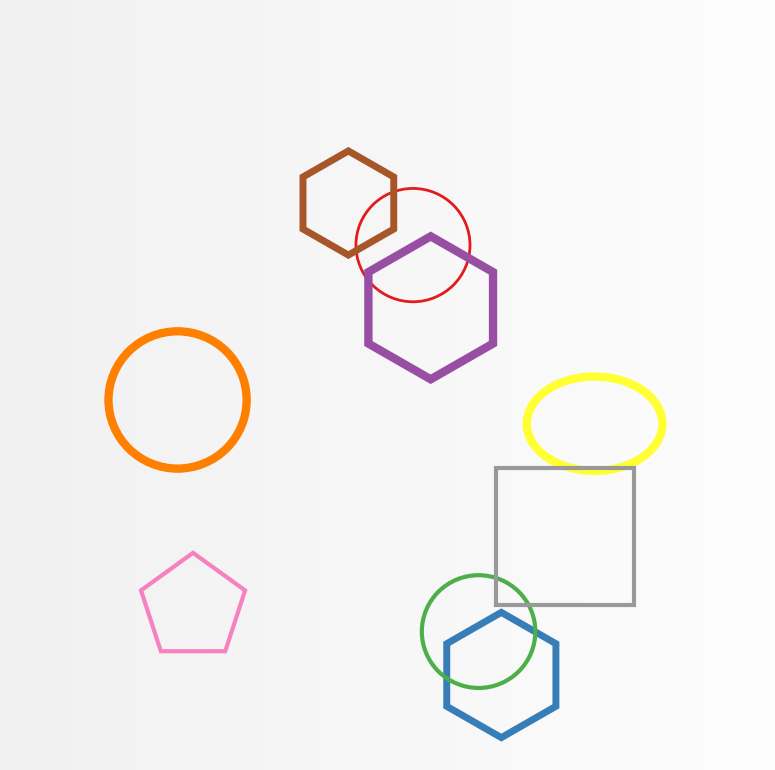[{"shape": "circle", "thickness": 1, "radius": 0.37, "center": [0.533, 0.682]}, {"shape": "hexagon", "thickness": 2.5, "radius": 0.41, "center": [0.647, 0.123]}, {"shape": "circle", "thickness": 1.5, "radius": 0.37, "center": [0.618, 0.18]}, {"shape": "hexagon", "thickness": 3, "radius": 0.46, "center": [0.556, 0.6]}, {"shape": "circle", "thickness": 3, "radius": 0.45, "center": [0.229, 0.481]}, {"shape": "oval", "thickness": 3, "radius": 0.44, "center": [0.767, 0.45]}, {"shape": "hexagon", "thickness": 2.5, "radius": 0.34, "center": [0.45, 0.736]}, {"shape": "pentagon", "thickness": 1.5, "radius": 0.35, "center": [0.249, 0.211]}, {"shape": "square", "thickness": 1.5, "radius": 0.44, "center": [0.729, 0.303]}]